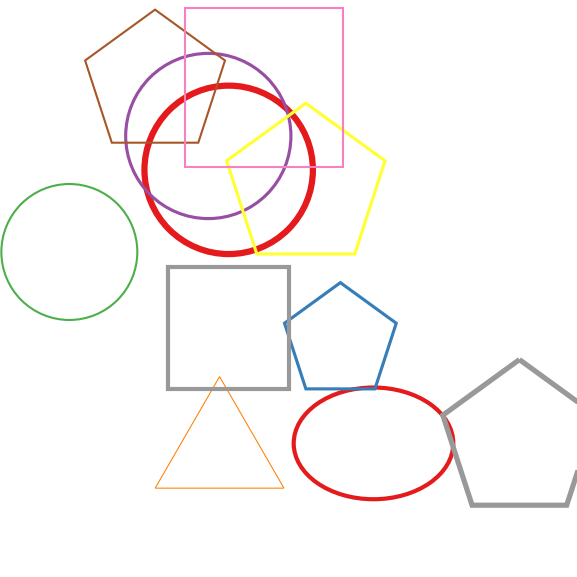[{"shape": "circle", "thickness": 3, "radius": 0.73, "center": [0.396, 0.705]}, {"shape": "oval", "thickness": 2, "radius": 0.69, "center": [0.647, 0.231]}, {"shape": "pentagon", "thickness": 1.5, "radius": 0.51, "center": [0.589, 0.408]}, {"shape": "circle", "thickness": 1, "radius": 0.59, "center": [0.12, 0.563]}, {"shape": "circle", "thickness": 1.5, "radius": 0.72, "center": [0.361, 0.764]}, {"shape": "triangle", "thickness": 0.5, "radius": 0.64, "center": [0.38, 0.218]}, {"shape": "pentagon", "thickness": 1.5, "radius": 0.72, "center": [0.53, 0.676]}, {"shape": "pentagon", "thickness": 1, "radius": 0.64, "center": [0.268, 0.855]}, {"shape": "square", "thickness": 1, "radius": 0.69, "center": [0.457, 0.848]}, {"shape": "pentagon", "thickness": 2.5, "radius": 0.7, "center": [0.899, 0.237]}, {"shape": "square", "thickness": 2, "radius": 0.53, "center": [0.396, 0.431]}]